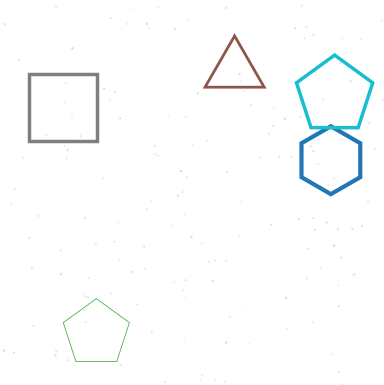[{"shape": "hexagon", "thickness": 3, "radius": 0.44, "center": [0.859, 0.584]}, {"shape": "pentagon", "thickness": 0.5, "radius": 0.45, "center": [0.25, 0.134]}, {"shape": "triangle", "thickness": 2, "radius": 0.44, "center": [0.609, 0.818]}, {"shape": "square", "thickness": 2.5, "radius": 0.44, "center": [0.163, 0.721]}, {"shape": "pentagon", "thickness": 2.5, "radius": 0.52, "center": [0.869, 0.753]}]